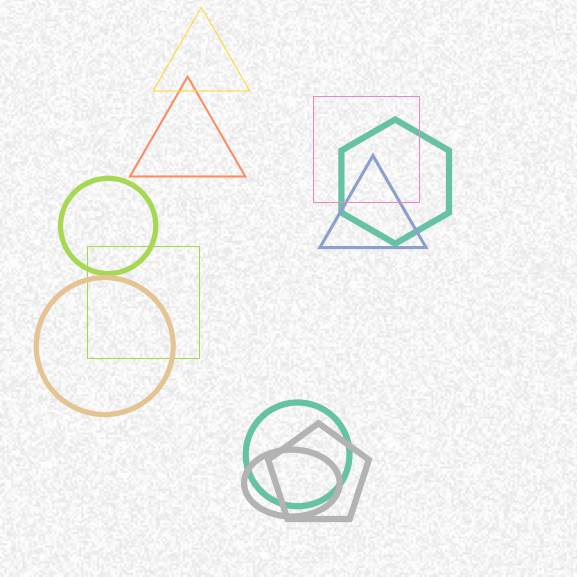[{"shape": "hexagon", "thickness": 3, "radius": 0.54, "center": [0.684, 0.685]}, {"shape": "circle", "thickness": 3, "radius": 0.45, "center": [0.515, 0.212]}, {"shape": "triangle", "thickness": 1, "radius": 0.58, "center": [0.325, 0.751]}, {"shape": "triangle", "thickness": 1.5, "radius": 0.53, "center": [0.646, 0.624]}, {"shape": "square", "thickness": 0.5, "radius": 0.46, "center": [0.634, 0.74]}, {"shape": "square", "thickness": 0.5, "radius": 0.48, "center": [0.248, 0.476]}, {"shape": "circle", "thickness": 2.5, "radius": 0.41, "center": [0.187, 0.608]}, {"shape": "triangle", "thickness": 0.5, "radius": 0.48, "center": [0.349, 0.89]}, {"shape": "circle", "thickness": 2.5, "radius": 0.59, "center": [0.181, 0.4]}, {"shape": "pentagon", "thickness": 3, "radius": 0.46, "center": [0.552, 0.175]}, {"shape": "oval", "thickness": 3, "radius": 0.41, "center": [0.505, 0.163]}]